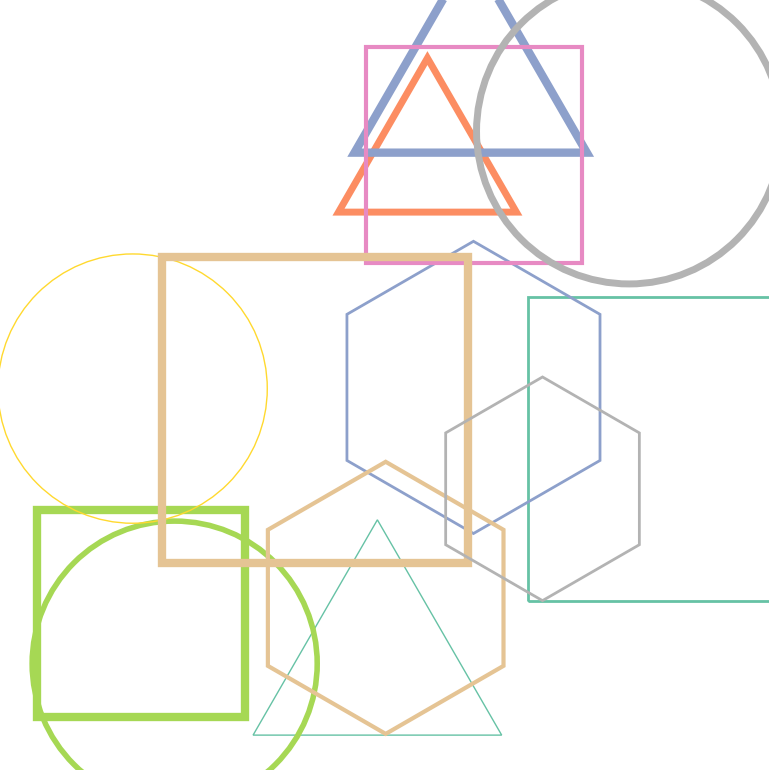[{"shape": "square", "thickness": 1, "radius": 0.99, "center": [0.883, 0.417]}, {"shape": "triangle", "thickness": 0.5, "radius": 0.93, "center": [0.49, 0.139]}, {"shape": "triangle", "thickness": 2.5, "radius": 0.67, "center": [0.555, 0.791]}, {"shape": "hexagon", "thickness": 1, "radius": 0.95, "center": [0.615, 0.497]}, {"shape": "triangle", "thickness": 3, "radius": 0.87, "center": [0.611, 0.889]}, {"shape": "square", "thickness": 1.5, "radius": 0.7, "center": [0.615, 0.799]}, {"shape": "square", "thickness": 3, "radius": 0.67, "center": [0.183, 0.204]}, {"shape": "circle", "thickness": 2, "radius": 0.93, "center": [0.227, 0.138]}, {"shape": "circle", "thickness": 0.5, "radius": 0.87, "center": [0.172, 0.495]}, {"shape": "square", "thickness": 3, "radius": 0.99, "center": [0.409, 0.468]}, {"shape": "hexagon", "thickness": 1.5, "radius": 0.88, "center": [0.501, 0.224]}, {"shape": "hexagon", "thickness": 1, "radius": 0.73, "center": [0.705, 0.365]}, {"shape": "circle", "thickness": 2.5, "radius": 0.99, "center": [0.817, 0.829]}]